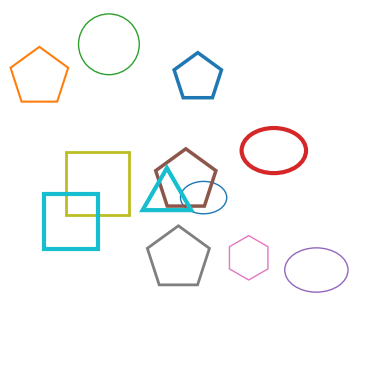[{"shape": "oval", "thickness": 1, "radius": 0.3, "center": [0.529, 0.487]}, {"shape": "pentagon", "thickness": 2.5, "radius": 0.32, "center": [0.514, 0.799]}, {"shape": "pentagon", "thickness": 1.5, "radius": 0.39, "center": [0.102, 0.8]}, {"shape": "circle", "thickness": 1, "radius": 0.39, "center": [0.283, 0.885]}, {"shape": "oval", "thickness": 3, "radius": 0.42, "center": [0.711, 0.609]}, {"shape": "oval", "thickness": 1, "radius": 0.41, "center": [0.822, 0.299]}, {"shape": "pentagon", "thickness": 2.5, "radius": 0.41, "center": [0.483, 0.531]}, {"shape": "hexagon", "thickness": 1, "radius": 0.29, "center": [0.646, 0.33]}, {"shape": "pentagon", "thickness": 2, "radius": 0.42, "center": [0.463, 0.329]}, {"shape": "square", "thickness": 2, "radius": 0.41, "center": [0.253, 0.524]}, {"shape": "square", "thickness": 3, "radius": 0.35, "center": [0.184, 0.425]}, {"shape": "triangle", "thickness": 3, "radius": 0.36, "center": [0.434, 0.491]}]